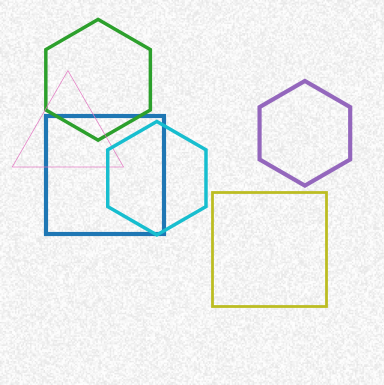[{"shape": "square", "thickness": 3, "radius": 0.77, "center": [0.273, 0.545]}, {"shape": "hexagon", "thickness": 2.5, "radius": 0.78, "center": [0.255, 0.793]}, {"shape": "hexagon", "thickness": 3, "radius": 0.68, "center": [0.792, 0.654]}, {"shape": "triangle", "thickness": 0.5, "radius": 0.83, "center": [0.176, 0.65]}, {"shape": "square", "thickness": 2, "radius": 0.74, "center": [0.698, 0.353]}, {"shape": "hexagon", "thickness": 2.5, "radius": 0.74, "center": [0.407, 0.537]}]